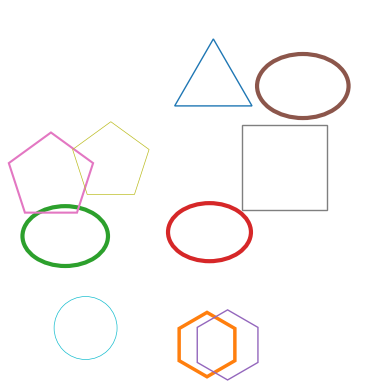[{"shape": "triangle", "thickness": 1, "radius": 0.58, "center": [0.554, 0.783]}, {"shape": "hexagon", "thickness": 2.5, "radius": 0.42, "center": [0.538, 0.105]}, {"shape": "oval", "thickness": 3, "radius": 0.56, "center": [0.169, 0.387]}, {"shape": "oval", "thickness": 3, "radius": 0.54, "center": [0.544, 0.397]}, {"shape": "hexagon", "thickness": 1, "radius": 0.46, "center": [0.591, 0.104]}, {"shape": "oval", "thickness": 3, "radius": 0.59, "center": [0.787, 0.777]}, {"shape": "pentagon", "thickness": 1.5, "radius": 0.58, "center": [0.132, 0.541]}, {"shape": "square", "thickness": 1, "radius": 0.55, "center": [0.74, 0.566]}, {"shape": "pentagon", "thickness": 0.5, "radius": 0.52, "center": [0.288, 0.579]}, {"shape": "circle", "thickness": 0.5, "radius": 0.41, "center": [0.222, 0.148]}]